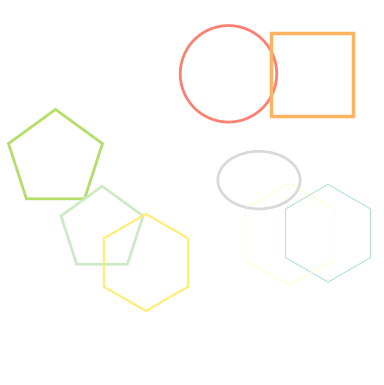[{"shape": "hexagon", "thickness": 0.5, "radius": 0.63, "center": [0.852, 0.394]}, {"shape": "hexagon", "thickness": 0.5, "radius": 0.66, "center": [0.751, 0.391]}, {"shape": "circle", "thickness": 2, "radius": 0.63, "center": [0.593, 0.808]}, {"shape": "square", "thickness": 2.5, "radius": 0.54, "center": [0.81, 0.807]}, {"shape": "pentagon", "thickness": 2, "radius": 0.64, "center": [0.144, 0.587]}, {"shape": "oval", "thickness": 2, "radius": 0.53, "center": [0.673, 0.532]}, {"shape": "pentagon", "thickness": 2, "radius": 0.56, "center": [0.265, 0.404]}, {"shape": "hexagon", "thickness": 1.5, "radius": 0.63, "center": [0.379, 0.318]}]